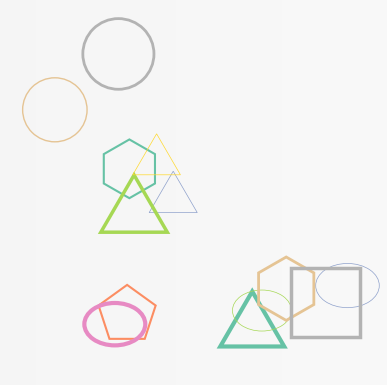[{"shape": "hexagon", "thickness": 1.5, "radius": 0.38, "center": [0.334, 0.562]}, {"shape": "triangle", "thickness": 3, "radius": 0.48, "center": [0.651, 0.148]}, {"shape": "pentagon", "thickness": 1.5, "radius": 0.39, "center": [0.328, 0.183]}, {"shape": "oval", "thickness": 0.5, "radius": 0.41, "center": [0.897, 0.258]}, {"shape": "triangle", "thickness": 0.5, "radius": 0.36, "center": [0.447, 0.484]}, {"shape": "oval", "thickness": 3, "radius": 0.39, "center": [0.296, 0.158]}, {"shape": "triangle", "thickness": 2.5, "radius": 0.5, "center": [0.346, 0.446]}, {"shape": "oval", "thickness": 0.5, "radius": 0.38, "center": [0.676, 0.193]}, {"shape": "triangle", "thickness": 0.5, "radius": 0.36, "center": [0.404, 0.581]}, {"shape": "hexagon", "thickness": 2, "radius": 0.41, "center": [0.739, 0.25]}, {"shape": "circle", "thickness": 1, "radius": 0.42, "center": [0.142, 0.715]}, {"shape": "circle", "thickness": 2, "radius": 0.46, "center": [0.306, 0.86]}, {"shape": "square", "thickness": 2.5, "radius": 0.45, "center": [0.84, 0.215]}]